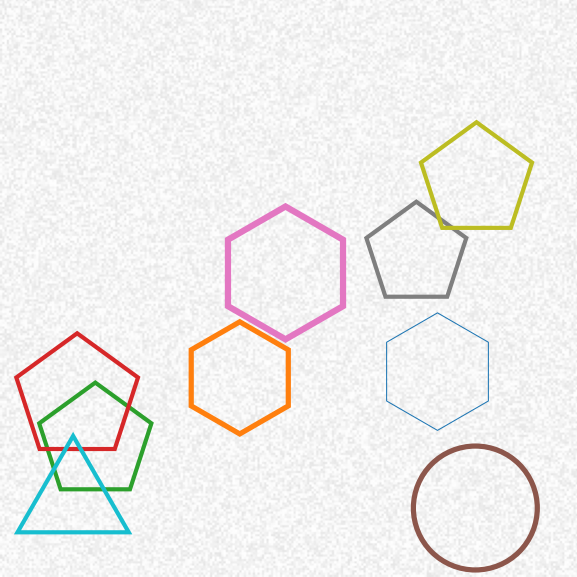[{"shape": "hexagon", "thickness": 0.5, "radius": 0.51, "center": [0.758, 0.356]}, {"shape": "hexagon", "thickness": 2.5, "radius": 0.49, "center": [0.415, 0.345]}, {"shape": "pentagon", "thickness": 2, "radius": 0.51, "center": [0.165, 0.234]}, {"shape": "pentagon", "thickness": 2, "radius": 0.55, "center": [0.134, 0.311]}, {"shape": "circle", "thickness": 2.5, "radius": 0.54, "center": [0.823, 0.119]}, {"shape": "hexagon", "thickness": 3, "radius": 0.58, "center": [0.494, 0.527]}, {"shape": "pentagon", "thickness": 2, "radius": 0.45, "center": [0.721, 0.559]}, {"shape": "pentagon", "thickness": 2, "radius": 0.51, "center": [0.825, 0.686]}, {"shape": "triangle", "thickness": 2, "radius": 0.56, "center": [0.127, 0.133]}]